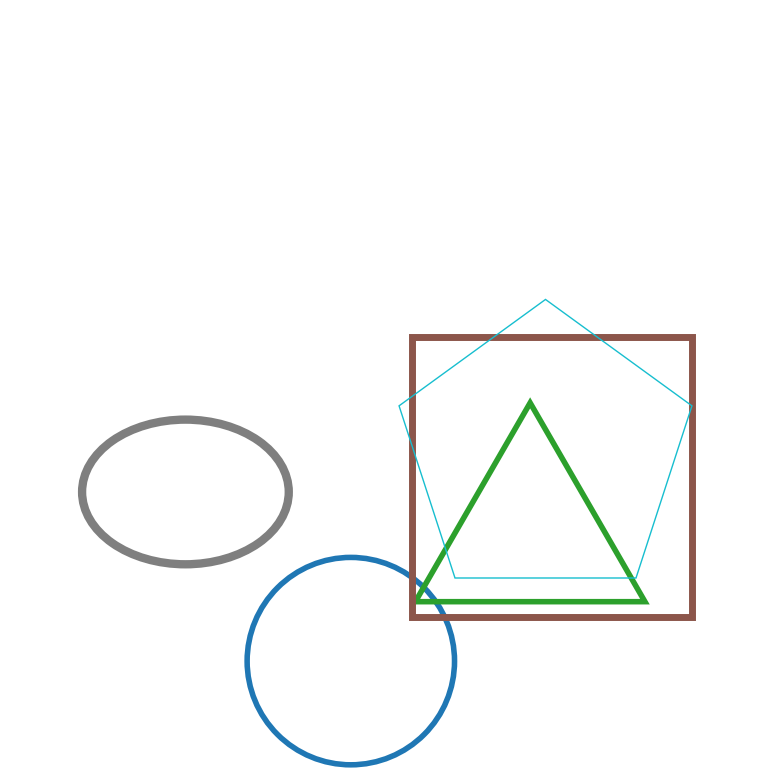[{"shape": "circle", "thickness": 2, "radius": 0.67, "center": [0.456, 0.141]}, {"shape": "triangle", "thickness": 2, "radius": 0.86, "center": [0.688, 0.305]}, {"shape": "square", "thickness": 2.5, "radius": 0.91, "center": [0.717, 0.381]}, {"shape": "oval", "thickness": 3, "radius": 0.67, "center": [0.241, 0.361]}, {"shape": "pentagon", "thickness": 0.5, "radius": 1.0, "center": [0.708, 0.411]}]